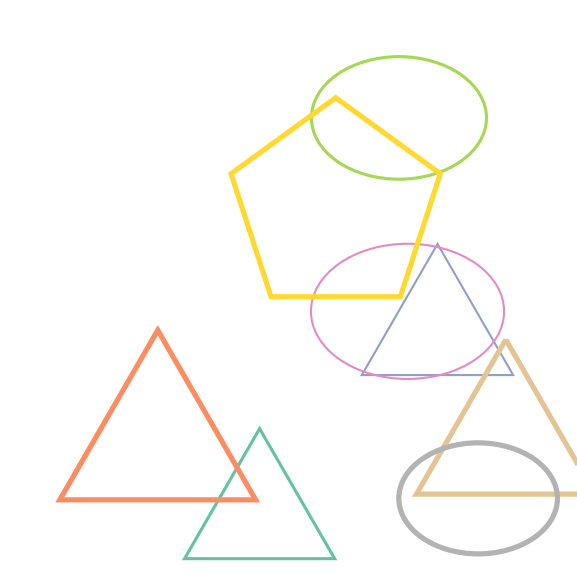[{"shape": "triangle", "thickness": 1.5, "radius": 0.75, "center": [0.45, 0.107]}, {"shape": "triangle", "thickness": 2.5, "radius": 0.98, "center": [0.273, 0.232]}, {"shape": "triangle", "thickness": 1, "radius": 0.76, "center": [0.758, 0.425]}, {"shape": "oval", "thickness": 1, "radius": 0.84, "center": [0.706, 0.46]}, {"shape": "oval", "thickness": 1.5, "radius": 0.76, "center": [0.691, 0.795]}, {"shape": "pentagon", "thickness": 2.5, "radius": 0.95, "center": [0.581, 0.639]}, {"shape": "triangle", "thickness": 2.5, "radius": 0.89, "center": [0.876, 0.233]}, {"shape": "oval", "thickness": 2.5, "radius": 0.69, "center": [0.828, 0.136]}]